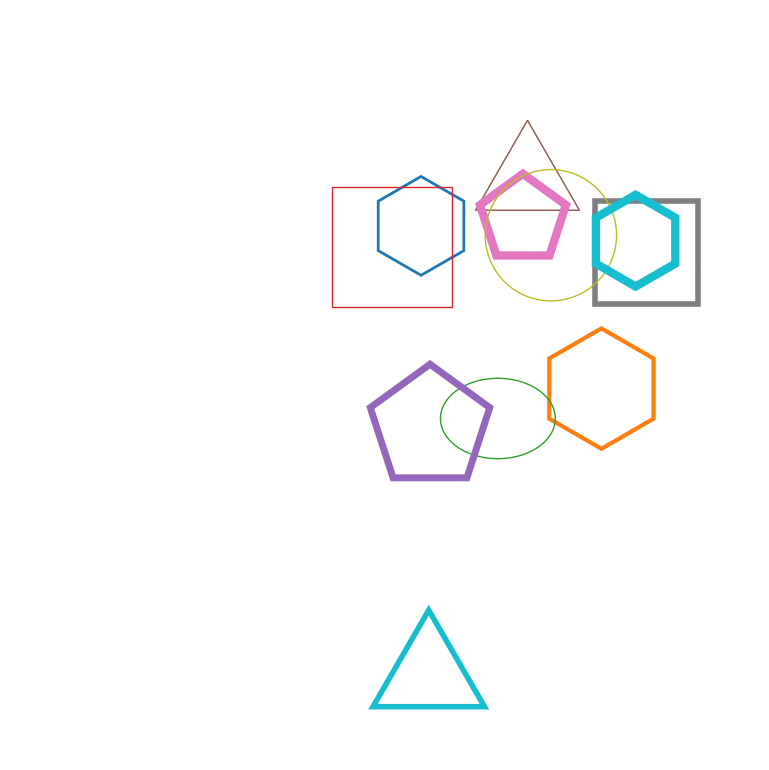[{"shape": "hexagon", "thickness": 1, "radius": 0.32, "center": [0.547, 0.707]}, {"shape": "hexagon", "thickness": 1.5, "radius": 0.39, "center": [0.781, 0.495]}, {"shape": "oval", "thickness": 0.5, "radius": 0.37, "center": [0.647, 0.457]}, {"shape": "square", "thickness": 0.5, "radius": 0.39, "center": [0.509, 0.68]}, {"shape": "pentagon", "thickness": 2.5, "radius": 0.41, "center": [0.558, 0.445]}, {"shape": "triangle", "thickness": 0.5, "radius": 0.39, "center": [0.685, 0.766]}, {"shape": "pentagon", "thickness": 3, "radius": 0.29, "center": [0.679, 0.716]}, {"shape": "square", "thickness": 2, "radius": 0.34, "center": [0.84, 0.672]}, {"shape": "circle", "thickness": 0.5, "radius": 0.43, "center": [0.715, 0.695]}, {"shape": "hexagon", "thickness": 3, "radius": 0.3, "center": [0.825, 0.687]}, {"shape": "triangle", "thickness": 2, "radius": 0.42, "center": [0.557, 0.124]}]